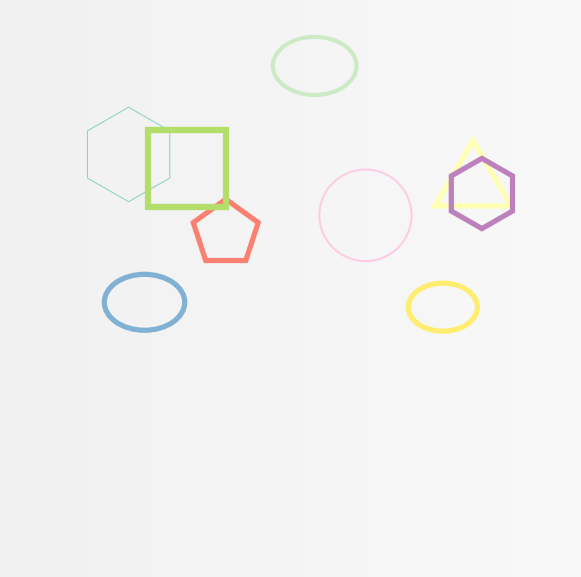[{"shape": "hexagon", "thickness": 0.5, "radius": 0.41, "center": [0.221, 0.732]}, {"shape": "triangle", "thickness": 2.5, "radius": 0.38, "center": [0.814, 0.68]}, {"shape": "pentagon", "thickness": 2.5, "radius": 0.29, "center": [0.388, 0.596]}, {"shape": "oval", "thickness": 2.5, "radius": 0.35, "center": [0.249, 0.476]}, {"shape": "square", "thickness": 3, "radius": 0.34, "center": [0.322, 0.707]}, {"shape": "circle", "thickness": 1, "radius": 0.4, "center": [0.629, 0.626]}, {"shape": "hexagon", "thickness": 2.5, "radius": 0.3, "center": [0.829, 0.664]}, {"shape": "oval", "thickness": 2, "radius": 0.36, "center": [0.541, 0.885]}, {"shape": "oval", "thickness": 2.5, "radius": 0.3, "center": [0.762, 0.467]}]